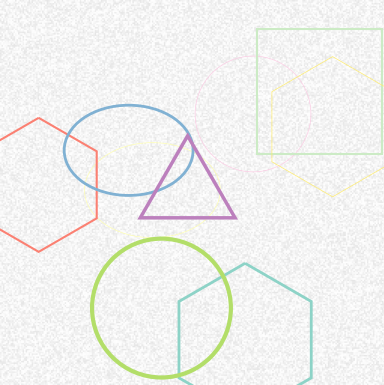[{"shape": "hexagon", "thickness": 2, "radius": 0.99, "center": [0.637, 0.118]}, {"shape": "oval", "thickness": 0.5, "radius": 0.88, "center": [0.396, 0.506]}, {"shape": "hexagon", "thickness": 1.5, "radius": 0.87, "center": [0.1, 0.52]}, {"shape": "oval", "thickness": 2, "radius": 0.84, "center": [0.334, 0.61]}, {"shape": "circle", "thickness": 3, "radius": 0.9, "center": [0.419, 0.2]}, {"shape": "circle", "thickness": 0.5, "radius": 0.75, "center": [0.657, 0.704]}, {"shape": "triangle", "thickness": 2.5, "radius": 0.71, "center": [0.487, 0.505]}, {"shape": "square", "thickness": 1.5, "radius": 0.81, "center": [0.831, 0.762]}, {"shape": "hexagon", "thickness": 0.5, "radius": 0.91, "center": [0.864, 0.671]}]